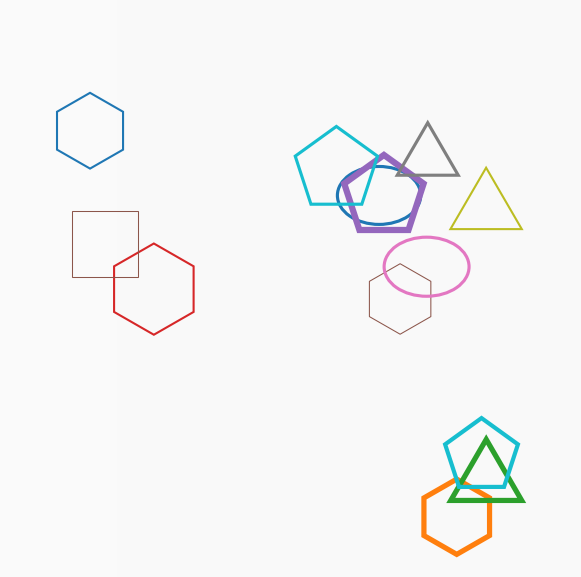[{"shape": "hexagon", "thickness": 1, "radius": 0.33, "center": [0.155, 0.773]}, {"shape": "oval", "thickness": 1.5, "radius": 0.36, "center": [0.652, 0.661]}, {"shape": "hexagon", "thickness": 2.5, "radius": 0.33, "center": [0.786, 0.104]}, {"shape": "triangle", "thickness": 2.5, "radius": 0.35, "center": [0.837, 0.168]}, {"shape": "hexagon", "thickness": 1, "radius": 0.39, "center": [0.265, 0.498]}, {"shape": "pentagon", "thickness": 3, "radius": 0.36, "center": [0.661, 0.659]}, {"shape": "square", "thickness": 0.5, "radius": 0.29, "center": [0.181, 0.577]}, {"shape": "hexagon", "thickness": 0.5, "radius": 0.31, "center": [0.688, 0.481]}, {"shape": "oval", "thickness": 1.5, "radius": 0.37, "center": [0.734, 0.537]}, {"shape": "triangle", "thickness": 1.5, "radius": 0.3, "center": [0.736, 0.726]}, {"shape": "triangle", "thickness": 1, "radius": 0.35, "center": [0.836, 0.638]}, {"shape": "pentagon", "thickness": 2, "radius": 0.33, "center": [0.828, 0.209]}, {"shape": "pentagon", "thickness": 1.5, "radius": 0.37, "center": [0.579, 0.706]}]